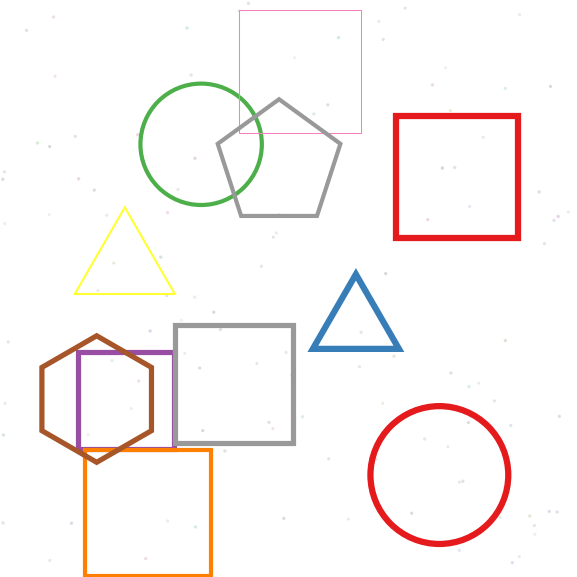[{"shape": "circle", "thickness": 3, "radius": 0.6, "center": [0.761, 0.177]}, {"shape": "square", "thickness": 3, "radius": 0.53, "center": [0.792, 0.692]}, {"shape": "triangle", "thickness": 3, "radius": 0.43, "center": [0.616, 0.438]}, {"shape": "circle", "thickness": 2, "radius": 0.53, "center": [0.348, 0.749]}, {"shape": "square", "thickness": 2.5, "radius": 0.42, "center": [0.218, 0.306]}, {"shape": "square", "thickness": 2, "radius": 0.55, "center": [0.256, 0.11]}, {"shape": "triangle", "thickness": 1, "radius": 0.5, "center": [0.216, 0.54]}, {"shape": "hexagon", "thickness": 2.5, "radius": 0.55, "center": [0.167, 0.308]}, {"shape": "square", "thickness": 0.5, "radius": 0.53, "center": [0.519, 0.876]}, {"shape": "square", "thickness": 2.5, "radius": 0.51, "center": [0.405, 0.333]}, {"shape": "pentagon", "thickness": 2, "radius": 0.56, "center": [0.483, 0.716]}]